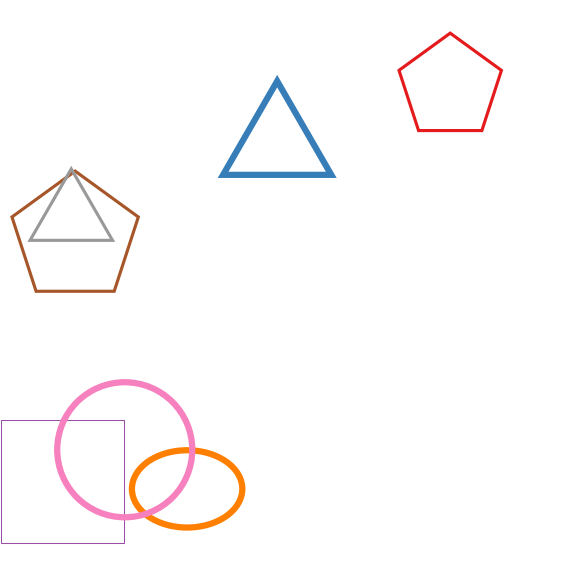[{"shape": "pentagon", "thickness": 1.5, "radius": 0.47, "center": [0.78, 0.848]}, {"shape": "triangle", "thickness": 3, "radius": 0.54, "center": [0.48, 0.75]}, {"shape": "square", "thickness": 0.5, "radius": 0.53, "center": [0.108, 0.166]}, {"shape": "oval", "thickness": 3, "radius": 0.48, "center": [0.324, 0.153]}, {"shape": "pentagon", "thickness": 1.5, "radius": 0.58, "center": [0.13, 0.588]}, {"shape": "circle", "thickness": 3, "radius": 0.58, "center": [0.216, 0.22]}, {"shape": "triangle", "thickness": 1.5, "radius": 0.41, "center": [0.123, 0.624]}]